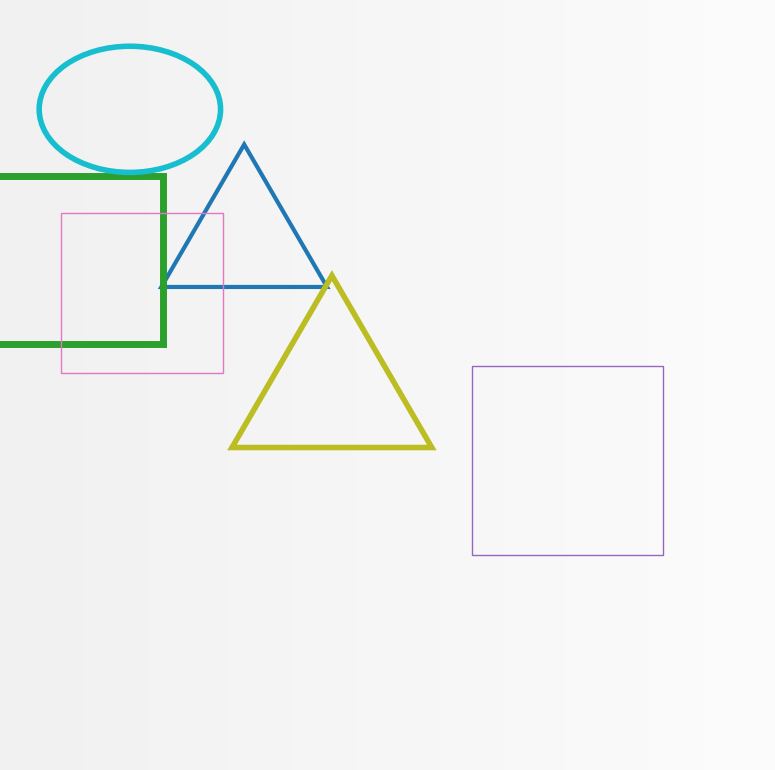[{"shape": "triangle", "thickness": 1.5, "radius": 0.62, "center": [0.315, 0.689]}, {"shape": "square", "thickness": 2.5, "radius": 0.54, "center": [0.101, 0.662]}, {"shape": "square", "thickness": 0.5, "radius": 0.61, "center": [0.732, 0.402]}, {"shape": "square", "thickness": 0.5, "radius": 0.52, "center": [0.183, 0.62]}, {"shape": "triangle", "thickness": 2, "radius": 0.74, "center": [0.428, 0.493]}, {"shape": "oval", "thickness": 2, "radius": 0.59, "center": [0.168, 0.858]}]